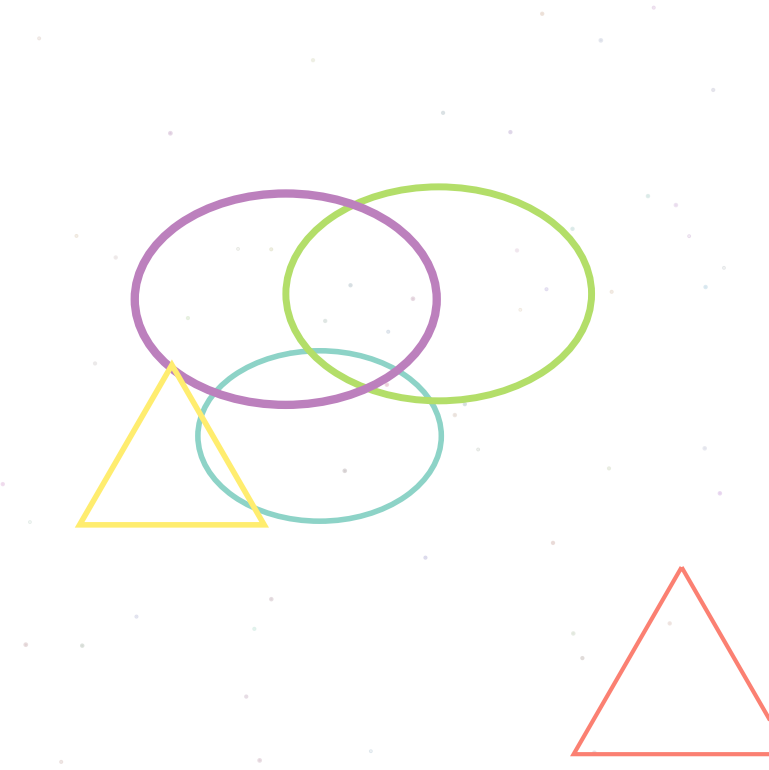[{"shape": "oval", "thickness": 2, "radius": 0.79, "center": [0.415, 0.434]}, {"shape": "triangle", "thickness": 1.5, "radius": 0.81, "center": [0.885, 0.101]}, {"shape": "oval", "thickness": 2.5, "radius": 0.99, "center": [0.57, 0.618]}, {"shape": "oval", "thickness": 3, "radius": 0.98, "center": [0.371, 0.611]}, {"shape": "triangle", "thickness": 2, "radius": 0.69, "center": [0.223, 0.388]}]